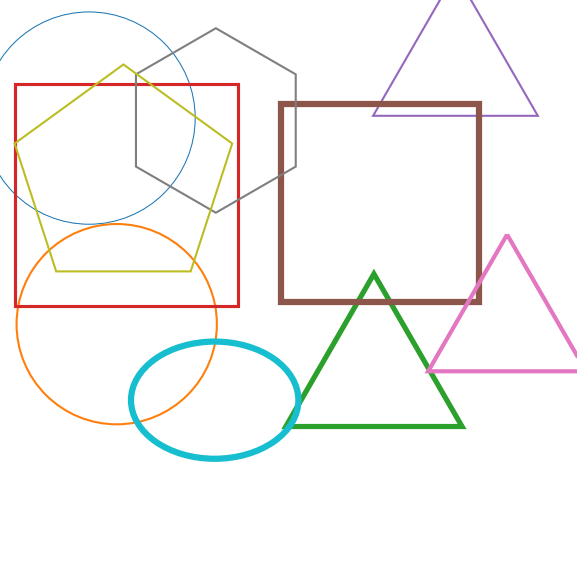[{"shape": "circle", "thickness": 0.5, "radius": 0.92, "center": [0.154, 0.795]}, {"shape": "circle", "thickness": 1, "radius": 0.87, "center": [0.202, 0.438]}, {"shape": "triangle", "thickness": 2.5, "radius": 0.88, "center": [0.648, 0.349]}, {"shape": "square", "thickness": 1.5, "radius": 0.96, "center": [0.219, 0.662]}, {"shape": "triangle", "thickness": 1, "radius": 0.82, "center": [0.789, 0.881]}, {"shape": "square", "thickness": 3, "radius": 0.86, "center": [0.658, 0.647]}, {"shape": "triangle", "thickness": 2, "radius": 0.79, "center": [0.878, 0.435]}, {"shape": "hexagon", "thickness": 1, "radius": 0.8, "center": [0.374, 0.791]}, {"shape": "pentagon", "thickness": 1, "radius": 0.99, "center": [0.214, 0.689]}, {"shape": "oval", "thickness": 3, "radius": 0.72, "center": [0.372, 0.306]}]